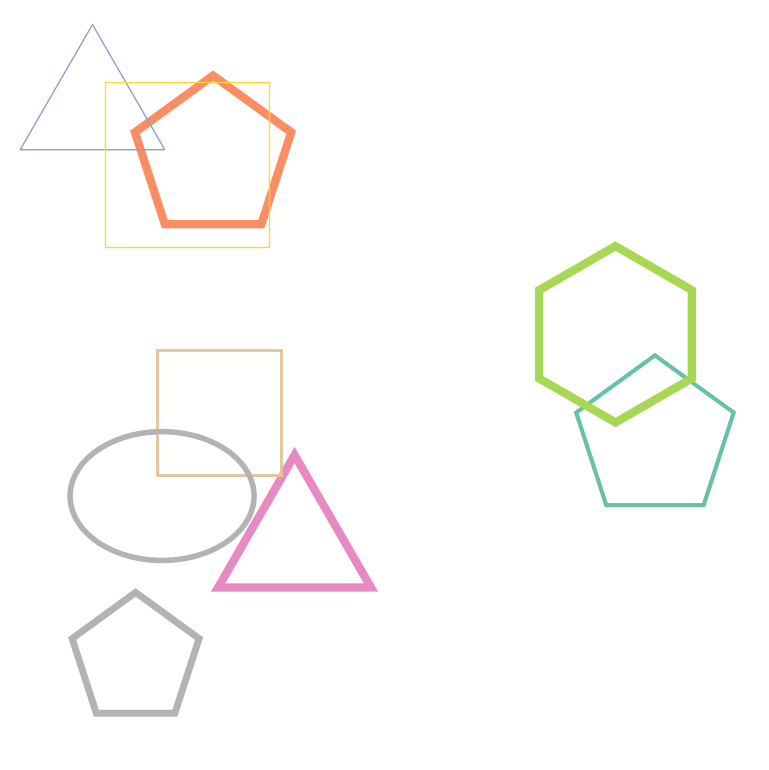[{"shape": "pentagon", "thickness": 1.5, "radius": 0.54, "center": [0.851, 0.431]}, {"shape": "pentagon", "thickness": 3, "radius": 0.53, "center": [0.277, 0.795]}, {"shape": "triangle", "thickness": 0.5, "radius": 0.54, "center": [0.12, 0.86]}, {"shape": "triangle", "thickness": 3, "radius": 0.57, "center": [0.383, 0.294]}, {"shape": "hexagon", "thickness": 3, "radius": 0.57, "center": [0.799, 0.566]}, {"shape": "square", "thickness": 0.5, "radius": 0.53, "center": [0.243, 0.786]}, {"shape": "square", "thickness": 1, "radius": 0.4, "center": [0.284, 0.465]}, {"shape": "pentagon", "thickness": 2.5, "radius": 0.43, "center": [0.176, 0.144]}, {"shape": "oval", "thickness": 2, "radius": 0.6, "center": [0.21, 0.356]}]